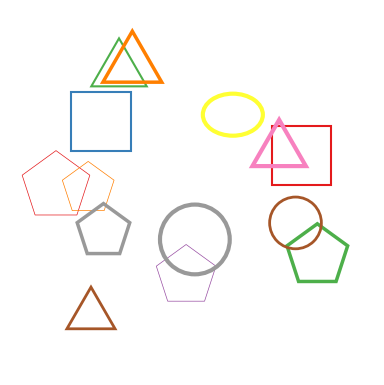[{"shape": "pentagon", "thickness": 0.5, "radius": 0.46, "center": [0.145, 0.516]}, {"shape": "square", "thickness": 1.5, "radius": 0.38, "center": [0.782, 0.596]}, {"shape": "square", "thickness": 1.5, "radius": 0.39, "center": [0.262, 0.684]}, {"shape": "triangle", "thickness": 1.5, "radius": 0.42, "center": [0.309, 0.817]}, {"shape": "pentagon", "thickness": 2.5, "radius": 0.41, "center": [0.824, 0.336]}, {"shape": "pentagon", "thickness": 0.5, "radius": 0.41, "center": [0.483, 0.284]}, {"shape": "pentagon", "thickness": 0.5, "radius": 0.35, "center": [0.229, 0.51]}, {"shape": "triangle", "thickness": 2.5, "radius": 0.44, "center": [0.344, 0.831]}, {"shape": "oval", "thickness": 3, "radius": 0.39, "center": [0.605, 0.702]}, {"shape": "circle", "thickness": 2, "radius": 0.34, "center": [0.768, 0.421]}, {"shape": "triangle", "thickness": 2, "radius": 0.36, "center": [0.236, 0.182]}, {"shape": "triangle", "thickness": 3, "radius": 0.4, "center": [0.725, 0.609]}, {"shape": "pentagon", "thickness": 2.5, "radius": 0.36, "center": [0.269, 0.399]}, {"shape": "circle", "thickness": 3, "radius": 0.45, "center": [0.506, 0.378]}]